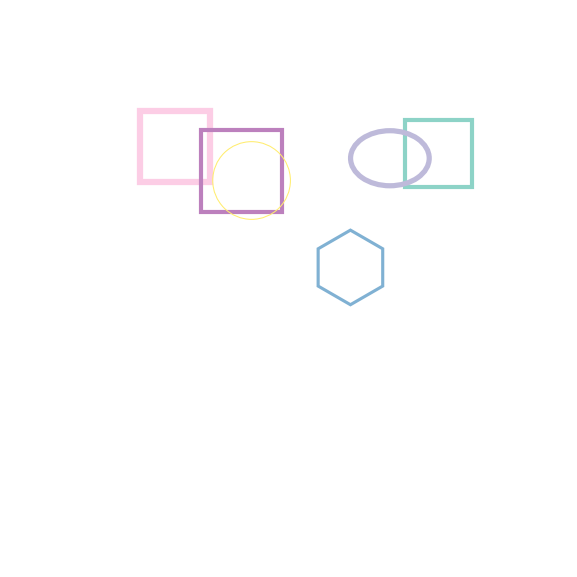[{"shape": "square", "thickness": 2, "radius": 0.29, "center": [0.76, 0.734]}, {"shape": "oval", "thickness": 2.5, "radius": 0.34, "center": [0.675, 0.725]}, {"shape": "hexagon", "thickness": 1.5, "radius": 0.32, "center": [0.607, 0.536]}, {"shape": "square", "thickness": 3, "radius": 0.31, "center": [0.303, 0.746]}, {"shape": "square", "thickness": 2, "radius": 0.35, "center": [0.418, 0.703]}, {"shape": "circle", "thickness": 0.5, "radius": 0.34, "center": [0.436, 0.687]}]